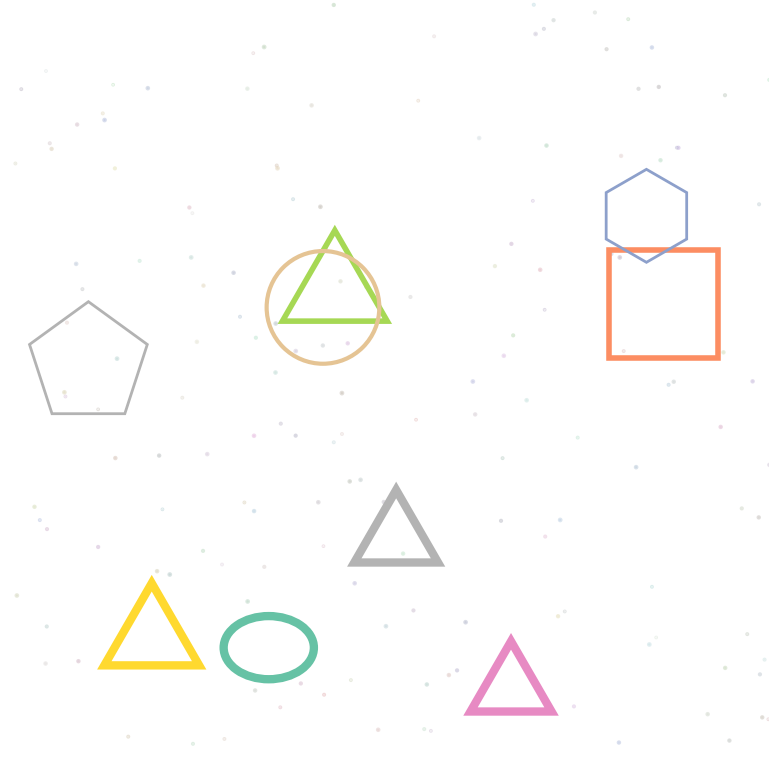[{"shape": "oval", "thickness": 3, "radius": 0.29, "center": [0.349, 0.159]}, {"shape": "square", "thickness": 2, "radius": 0.35, "center": [0.862, 0.605]}, {"shape": "hexagon", "thickness": 1, "radius": 0.3, "center": [0.84, 0.72]}, {"shape": "triangle", "thickness": 3, "radius": 0.3, "center": [0.664, 0.106]}, {"shape": "triangle", "thickness": 2, "radius": 0.39, "center": [0.435, 0.622]}, {"shape": "triangle", "thickness": 3, "radius": 0.36, "center": [0.197, 0.171]}, {"shape": "circle", "thickness": 1.5, "radius": 0.37, "center": [0.419, 0.601]}, {"shape": "triangle", "thickness": 3, "radius": 0.31, "center": [0.514, 0.301]}, {"shape": "pentagon", "thickness": 1, "radius": 0.4, "center": [0.115, 0.528]}]